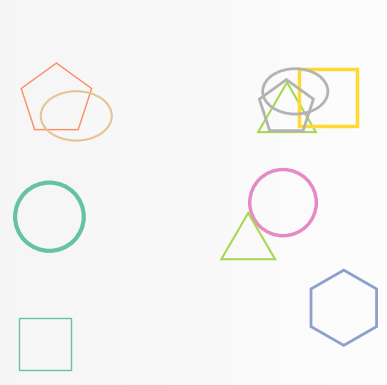[{"shape": "circle", "thickness": 3, "radius": 0.44, "center": [0.128, 0.437]}, {"shape": "square", "thickness": 1, "radius": 0.34, "center": [0.115, 0.106]}, {"shape": "pentagon", "thickness": 1, "radius": 0.48, "center": [0.146, 0.741]}, {"shape": "hexagon", "thickness": 2, "radius": 0.49, "center": [0.887, 0.201]}, {"shape": "circle", "thickness": 2.5, "radius": 0.43, "center": [0.73, 0.474]}, {"shape": "triangle", "thickness": 1.5, "radius": 0.4, "center": [0.641, 0.367]}, {"shape": "triangle", "thickness": 1.5, "radius": 0.43, "center": [0.741, 0.7]}, {"shape": "square", "thickness": 2.5, "radius": 0.37, "center": [0.846, 0.746]}, {"shape": "oval", "thickness": 1.5, "radius": 0.46, "center": [0.197, 0.699]}, {"shape": "oval", "thickness": 2, "radius": 0.42, "center": [0.762, 0.763]}, {"shape": "pentagon", "thickness": 2, "radius": 0.37, "center": [0.739, 0.72]}]